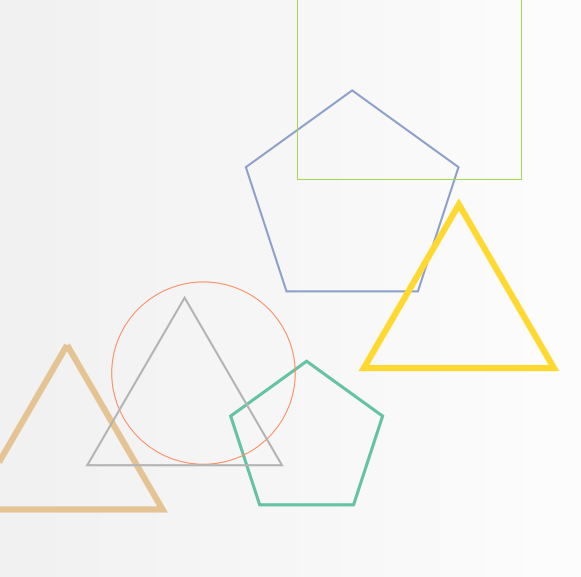[{"shape": "pentagon", "thickness": 1.5, "radius": 0.69, "center": [0.528, 0.236]}, {"shape": "circle", "thickness": 0.5, "radius": 0.79, "center": [0.35, 0.353]}, {"shape": "pentagon", "thickness": 1, "radius": 0.96, "center": [0.606, 0.65]}, {"shape": "square", "thickness": 0.5, "radius": 0.97, "center": [0.704, 0.882]}, {"shape": "triangle", "thickness": 3, "radius": 0.94, "center": [0.79, 0.456]}, {"shape": "triangle", "thickness": 3, "radius": 0.95, "center": [0.115, 0.212]}, {"shape": "triangle", "thickness": 1, "radius": 0.97, "center": [0.318, 0.29]}]